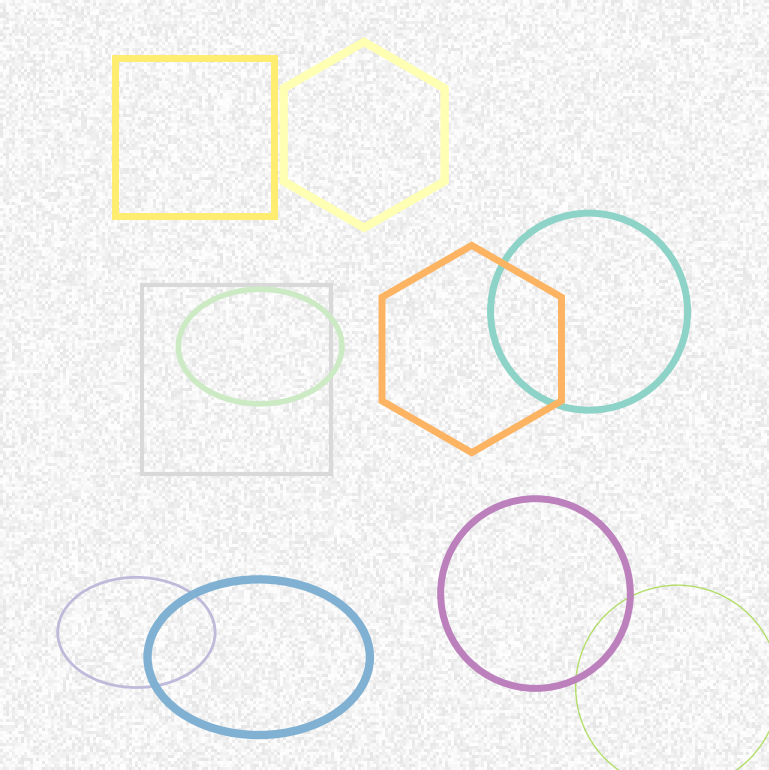[{"shape": "circle", "thickness": 2.5, "radius": 0.64, "center": [0.765, 0.595]}, {"shape": "hexagon", "thickness": 3, "radius": 0.6, "center": [0.473, 0.825]}, {"shape": "oval", "thickness": 1, "radius": 0.51, "center": [0.177, 0.179]}, {"shape": "oval", "thickness": 3, "radius": 0.72, "center": [0.336, 0.146]}, {"shape": "hexagon", "thickness": 2.5, "radius": 0.67, "center": [0.613, 0.547]}, {"shape": "circle", "thickness": 0.5, "radius": 0.66, "center": [0.88, 0.108]}, {"shape": "square", "thickness": 1.5, "radius": 0.61, "center": [0.307, 0.507]}, {"shape": "circle", "thickness": 2.5, "radius": 0.62, "center": [0.695, 0.229]}, {"shape": "oval", "thickness": 2, "radius": 0.53, "center": [0.338, 0.55]}, {"shape": "square", "thickness": 2.5, "radius": 0.52, "center": [0.253, 0.822]}]